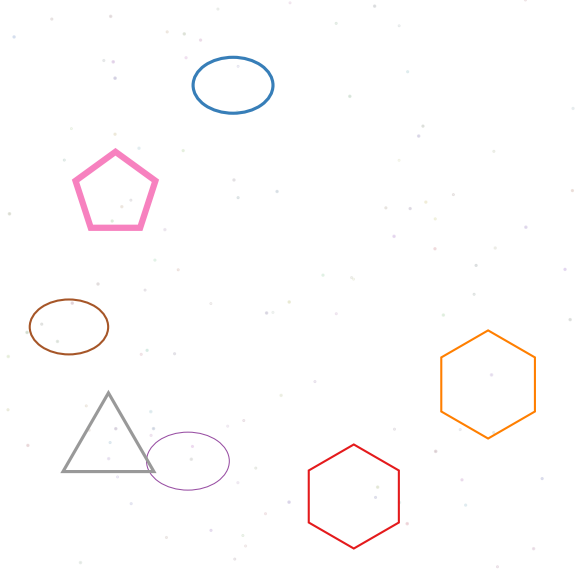[{"shape": "hexagon", "thickness": 1, "radius": 0.45, "center": [0.613, 0.139]}, {"shape": "oval", "thickness": 1.5, "radius": 0.35, "center": [0.404, 0.851]}, {"shape": "oval", "thickness": 0.5, "radius": 0.36, "center": [0.325, 0.201]}, {"shape": "hexagon", "thickness": 1, "radius": 0.47, "center": [0.845, 0.333]}, {"shape": "oval", "thickness": 1, "radius": 0.34, "center": [0.119, 0.433]}, {"shape": "pentagon", "thickness": 3, "radius": 0.36, "center": [0.2, 0.664]}, {"shape": "triangle", "thickness": 1.5, "radius": 0.45, "center": [0.188, 0.228]}]